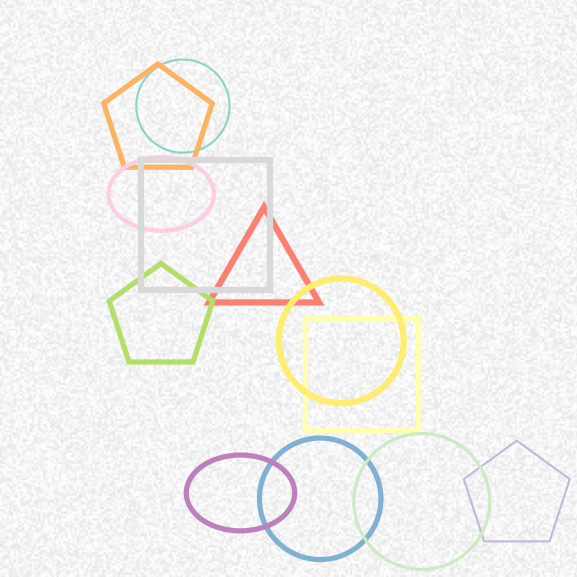[{"shape": "circle", "thickness": 1, "radius": 0.4, "center": [0.317, 0.815]}, {"shape": "square", "thickness": 2.5, "radius": 0.49, "center": [0.626, 0.351]}, {"shape": "pentagon", "thickness": 1, "radius": 0.48, "center": [0.895, 0.14]}, {"shape": "triangle", "thickness": 3, "radius": 0.55, "center": [0.457, 0.53]}, {"shape": "circle", "thickness": 2.5, "radius": 0.53, "center": [0.554, 0.135]}, {"shape": "pentagon", "thickness": 2.5, "radius": 0.49, "center": [0.273, 0.79]}, {"shape": "pentagon", "thickness": 2.5, "radius": 0.47, "center": [0.279, 0.449]}, {"shape": "oval", "thickness": 2, "radius": 0.46, "center": [0.279, 0.663]}, {"shape": "square", "thickness": 3, "radius": 0.56, "center": [0.356, 0.609]}, {"shape": "oval", "thickness": 2.5, "radius": 0.47, "center": [0.416, 0.146]}, {"shape": "circle", "thickness": 1.5, "radius": 0.59, "center": [0.73, 0.131]}, {"shape": "circle", "thickness": 3, "radius": 0.54, "center": [0.591, 0.409]}]